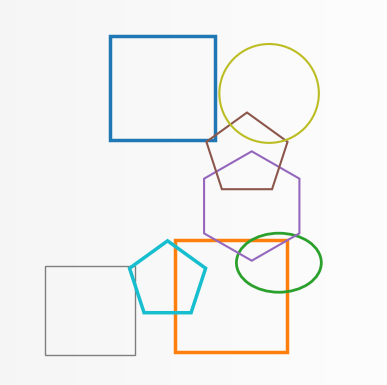[{"shape": "square", "thickness": 2.5, "radius": 0.68, "center": [0.419, 0.772]}, {"shape": "square", "thickness": 2.5, "radius": 0.72, "center": [0.597, 0.231]}, {"shape": "oval", "thickness": 2, "radius": 0.55, "center": [0.72, 0.318]}, {"shape": "hexagon", "thickness": 1.5, "radius": 0.71, "center": [0.65, 0.465]}, {"shape": "pentagon", "thickness": 1.5, "radius": 0.55, "center": [0.637, 0.598]}, {"shape": "square", "thickness": 1, "radius": 0.58, "center": [0.232, 0.194]}, {"shape": "circle", "thickness": 1.5, "radius": 0.64, "center": [0.694, 0.757]}, {"shape": "pentagon", "thickness": 2.5, "radius": 0.52, "center": [0.432, 0.271]}]